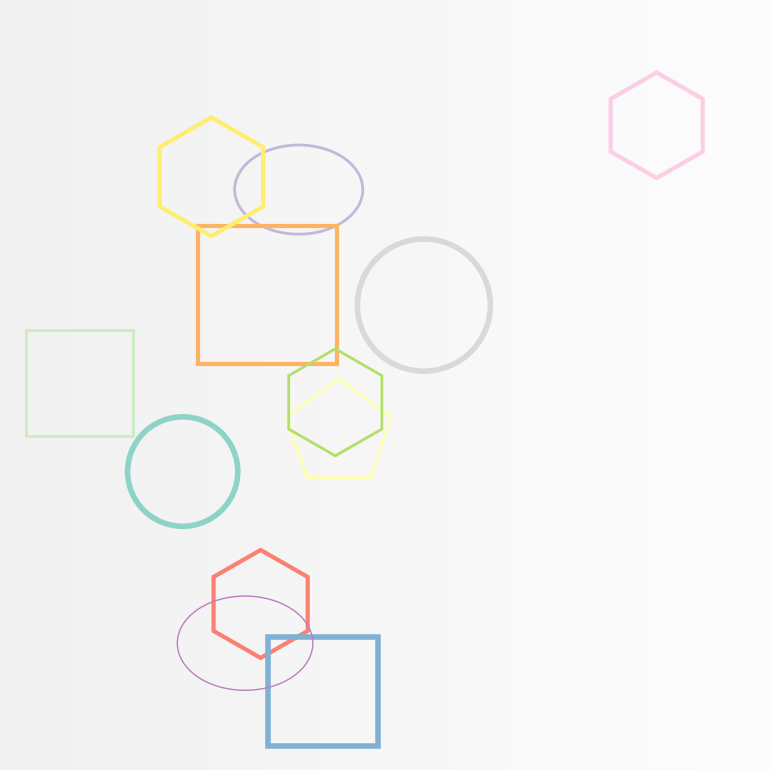[{"shape": "circle", "thickness": 2, "radius": 0.36, "center": [0.236, 0.388]}, {"shape": "pentagon", "thickness": 1, "radius": 0.35, "center": [0.437, 0.437]}, {"shape": "oval", "thickness": 1, "radius": 0.41, "center": [0.385, 0.754]}, {"shape": "hexagon", "thickness": 1.5, "radius": 0.35, "center": [0.336, 0.216]}, {"shape": "square", "thickness": 2, "radius": 0.35, "center": [0.417, 0.102]}, {"shape": "square", "thickness": 1.5, "radius": 0.45, "center": [0.345, 0.617]}, {"shape": "hexagon", "thickness": 1, "radius": 0.35, "center": [0.433, 0.477]}, {"shape": "hexagon", "thickness": 1.5, "radius": 0.34, "center": [0.847, 0.837]}, {"shape": "circle", "thickness": 2, "radius": 0.43, "center": [0.547, 0.604]}, {"shape": "oval", "thickness": 0.5, "radius": 0.44, "center": [0.316, 0.165]}, {"shape": "square", "thickness": 1, "radius": 0.34, "center": [0.102, 0.503]}, {"shape": "hexagon", "thickness": 1.5, "radius": 0.39, "center": [0.273, 0.77]}]